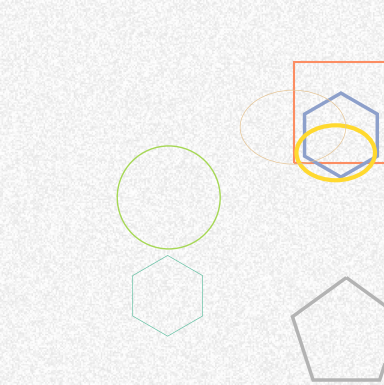[{"shape": "hexagon", "thickness": 0.5, "radius": 0.52, "center": [0.435, 0.232]}, {"shape": "square", "thickness": 1.5, "radius": 0.66, "center": [0.895, 0.708]}, {"shape": "hexagon", "thickness": 2.5, "radius": 0.55, "center": [0.886, 0.649]}, {"shape": "circle", "thickness": 1, "radius": 0.67, "center": [0.438, 0.487]}, {"shape": "oval", "thickness": 3, "radius": 0.51, "center": [0.872, 0.603]}, {"shape": "oval", "thickness": 0.5, "radius": 0.69, "center": [0.761, 0.67]}, {"shape": "pentagon", "thickness": 2.5, "radius": 0.74, "center": [0.9, 0.132]}]